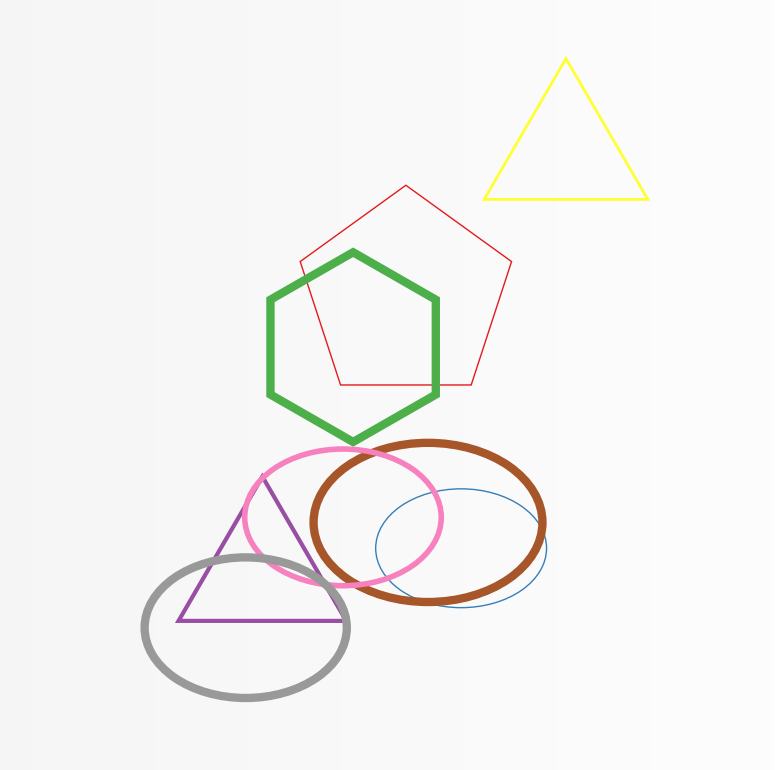[{"shape": "pentagon", "thickness": 0.5, "radius": 0.72, "center": [0.524, 0.616]}, {"shape": "oval", "thickness": 0.5, "radius": 0.55, "center": [0.595, 0.288]}, {"shape": "hexagon", "thickness": 3, "radius": 0.62, "center": [0.456, 0.549]}, {"shape": "triangle", "thickness": 1.5, "radius": 0.62, "center": [0.339, 0.256]}, {"shape": "triangle", "thickness": 1, "radius": 0.61, "center": [0.73, 0.802]}, {"shape": "oval", "thickness": 3, "radius": 0.74, "center": [0.552, 0.322]}, {"shape": "oval", "thickness": 2, "radius": 0.63, "center": [0.443, 0.328]}, {"shape": "oval", "thickness": 3, "radius": 0.65, "center": [0.317, 0.185]}]